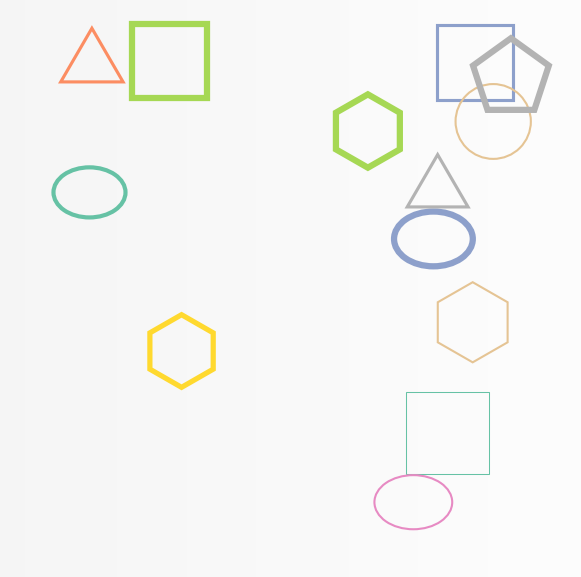[{"shape": "oval", "thickness": 2, "radius": 0.31, "center": [0.154, 0.666]}, {"shape": "square", "thickness": 0.5, "radius": 0.36, "center": [0.769, 0.249]}, {"shape": "triangle", "thickness": 1.5, "radius": 0.31, "center": [0.158, 0.888]}, {"shape": "oval", "thickness": 3, "radius": 0.34, "center": [0.746, 0.585]}, {"shape": "square", "thickness": 1.5, "radius": 0.33, "center": [0.817, 0.891]}, {"shape": "oval", "thickness": 1, "radius": 0.33, "center": [0.711, 0.13]}, {"shape": "hexagon", "thickness": 3, "radius": 0.32, "center": [0.633, 0.772]}, {"shape": "square", "thickness": 3, "radius": 0.32, "center": [0.292, 0.894]}, {"shape": "hexagon", "thickness": 2.5, "radius": 0.31, "center": [0.312, 0.391]}, {"shape": "circle", "thickness": 1, "radius": 0.32, "center": [0.849, 0.789]}, {"shape": "hexagon", "thickness": 1, "radius": 0.35, "center": [0.813, 0.441]}, {"shape": "pentagon", "thickness": 3, "radius": 0.34, "center": [0.879, 0.864]}, {"shape": "triangle", "thickness": 1.5, "radius": 0.3, "center": [0.753, 0.671]}]